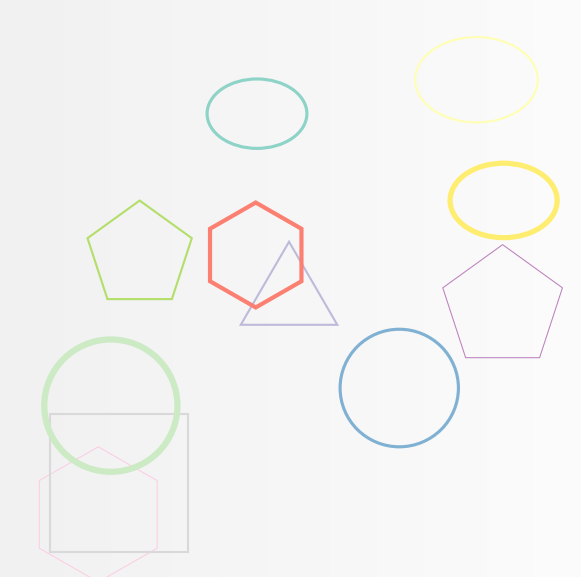[{"shape": "oval", "thickness": 1.5, "radius": 0.43, "center": [0.442, 0.802]}, {"shape": "oval", "thickness": 1, "radius": 0.53, "center": [0.82, 0.861]}, {"shape": "triangle", "thickness": 1, "radius": 0.48, "center": [0.497, 0.485]}, {"shape": "hexagon", "thickness": 2, "radius": 0.45, "center": [0.44, 0.558]}, {"shape": "circle", "thickness": 1.5, "radius": 0.51, "center": [0.687, 0.327]}, {"shape": "pentagon", "thickness": 1, "radius": 0.47, "center": [0.24, 0.558]}, {"shape": "hexagon", "thickness": 0.5, "radius": 0.59, "center": [0.169, 0.108]}, {"shape": "square", "thickness": 1, "radius": 0.59, "center": [0.205, 0.163]}, {"shape": "pentagon", "thickness": 0.5, "radius": 0.54, "center": [0.865, 0.467]}, {"shape": "circle", "thickness": 3, "radius": 0.57, "center": [0.191, 0.297]}, {"shape": "oval", "thickness": 2.5, "radius": 0.46, "center": [0.866, 0.652]}]